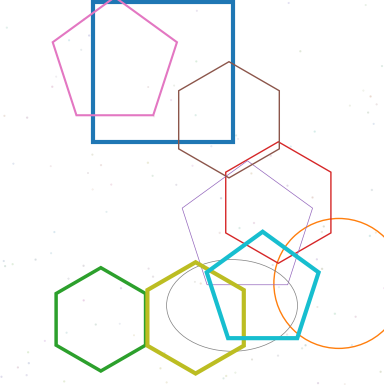[{"shape": "square", "thickness": 3, "radius": 0.91, "center": [0.423, 0.812]}, {"shape": "circle", "thickness": 1, "radius": 0.84, "center": [0.88, 0.264]}, {"shape": "hexagon", "thickness": 2.5, "radius": 0.67, "center": [0.262, 0.17]}, {"shape": "hexagon", "thickness": 1, "radius": 0.79, "center": [0.723, 0.474]}, {"shape": "pentagon", "thickness": 0.5, "radius": 0.89, "center": [0.643, 0.404]}, {"shape": "hexagon", "thickness": 1, "radius": 0.75, "center": [0.595, 0.689]}, {"shape": "pentagon", "thickness": 1.5, "radius": 0.85, "center": [0.298, 0.838]}, {"shape": "oval", "thickness": 0.5, "radius": 0.85, "center": [0.603, 0.207]}, {"shape": "hexagon", "thickness": 3, "radius": 0.72, "center": [0.508, 0.174]}, {"shape": "pentagon", "thickness": 3, "radius": 0.76, "center": [0.682, 0.245]}]